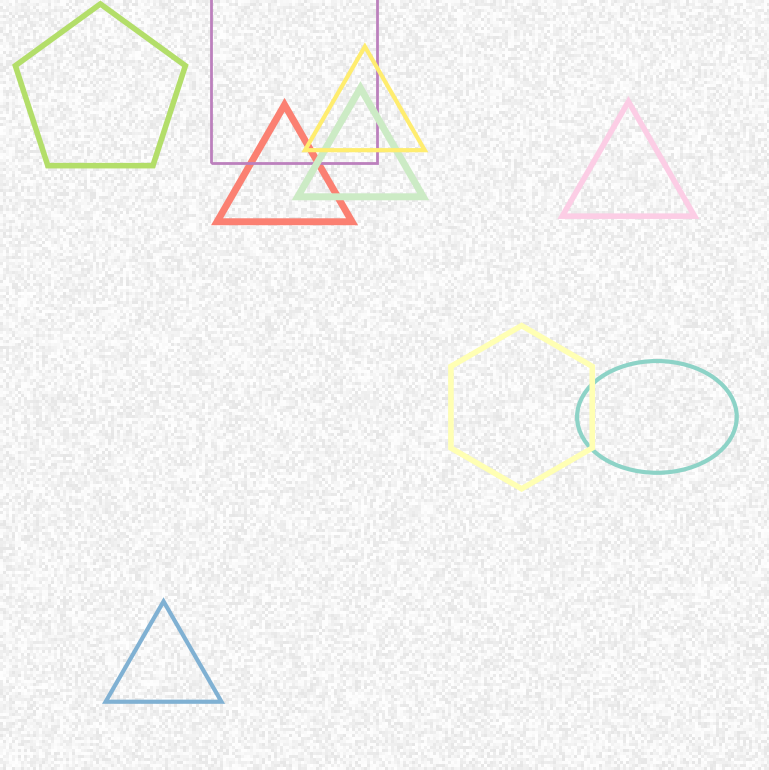[{"shape": "oval", "thickness": 1.5, "radius": 0.52, "center": [0.853, 0.459]}, {"shape": "hexagon", "thickness": 2, "radius": 0.53, "center": [0.677, 0.471]}, {"shape": "triangle", "thickness": 2.5, "radius": 0.51, "center": [0.37, 0.763]}, {"shape": "triangle", "thickness": 1.5, "radius": 0.43, "center": [0.212, 0.132]}, {"shape": "pentagon", "thickness": 2, "radius": 0.58, "center": [0.13, 0.879]}, {"shape": "triangle", "thickness": 2, "radius": 0.5, "center": [0.816, 0.769]}, {"shape": "square", "thickness": 1, "radius": 0.54, "center": [0.382, 0.897]}, {"shape": "triangle", "thickness": 2.5, "radius": 0.47, "center": [0.468, 0.791]}, {"shape": "triangle", "thickness": 1.5, "radius": 0.45, "center": [0.474, 0.85]}]